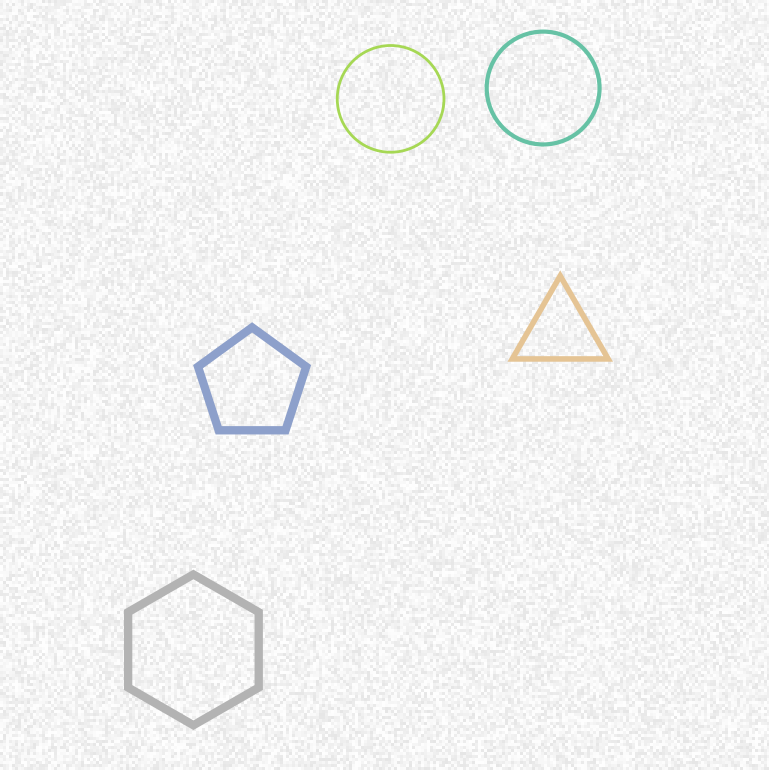[{"shape": "circle", "thickness": 1.5, "radius": 0.37, "center": [0.705, 0.886]}, {"shape": "pentagon", "thickness": 3, "radius": 0.37, "center": [0.327, 0.501]}, {"shape": "circle", "thickness": 1, "radius": 0.35, "center": [0.507, 0.872]}, {"shape": "triangle", "thickness": 2, "radius": 0.36, "center": [0.728, 0.57]}, {"shape": "hexagon", "thickness": 3, "radius": 0.49, "center": [0.251, 0.156]}]